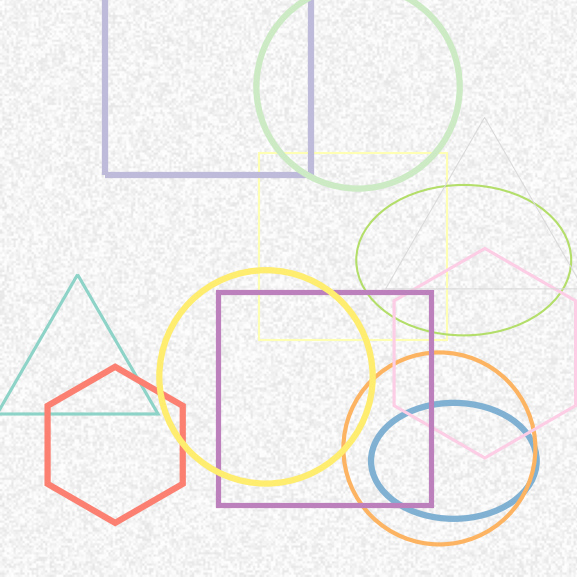[{"shape": "triangle", "thickness": 1.5, "radius": 0.8, "center": [0.134, 0.363]}, {"shape": "square", "thickness": 1, "radius": 0.81, "center": [0.611, 0.572]}, {"shape": "square", "thickness": 3, "radius": 0.89, "center": [0.36, 0.875]}, {"shape": "hexagon", "thickness": 3, "radius": 0.68, "center": [0.199, 0.229]}, {"shape": "oval", "thickness": 3, "radius": 0.72, "center": [0.786, 0.201]}, {"shape": "circle", "thickness": 2, "radius": 0.83, "center": [0.761, 0.223]}, {"shape": "oval", "thickness": 1, "radius": 0.93, "center": [0.803, 0.549]}, {"shape": "hexagon", "thickness": 1.5, "radius": 0.91, "center": [0.84, 0.388]}, {"shape": "triangle", "thickness": 0.5, "radius": 0.99, "center": [0.839, 0.598]}, {"shape": "square", "thickness": 2.5, "radius": 0.92, "center": [0.562, 0.309]}, {"shape": "circle", "thickness": 3, "radius": 0.88, "center": [0.62, 0.849]}, {"shape": "circle", "thickness": 3, "radius": 0.92, "center": [0.461, 0.347]}]